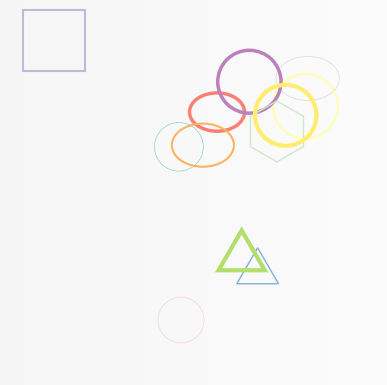[{"shape": "circle", "thickness": 0.5, "radius": 0.32, "center": [0.462, 0.619]}, {"shape": "circle", "thickness": 1.5, "radius": 0.42, "center": [0.788, 0.724]}, {"shape": "square", "thickness": 1.5, "radius": 0.4, "center": [0.14, 0.895]}, {"shape": "oval", "thickness": 2.5, "radius": 0.36, "center": [0.56, 0.709]}, {"shape": "triangle", "thickness": 1, "radius": 0.31, "center": [0.665, 0.294]}, {"shape": "oval", "thickness": 1.5, "radius": 0.4, "center": [0.524, 0.623]}, {"shape": "triangle", "thickness": 3, "radius": 0.34, "center": [0.624, 0.332]}, {"shape": "circle", "thickness": 0.5, "radius": 0.3, "center": [0.467, 0.169]}, {"shape": "oval", "thickness": 0.5, "radius": 0.41, "center": [0.794, 0.796]}, {"shape": "circle", "thickness": 2.5, "radius": 0.41, "center": [0.644, 0.788]}, {"shape": "hexagon", "thickness": 1, "radius": 0.39, "center": [0.715, 0.659]}, {"shape": "circle", "thickness": 3, "radius": 0.4, "center": [0.737, 0.7]}]